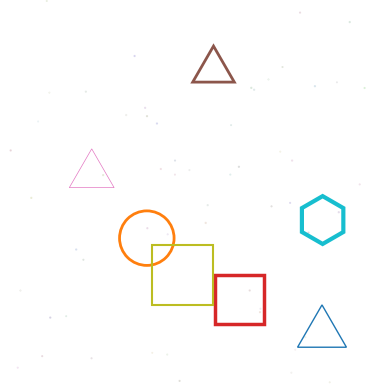[{"shape": "triangle", "thickness": 1, "radius": 0.37, "center": [0.836, 0.135]}, {"shape": "circle", "thickness": 2, "radius": 0.35, "center": [0.381, 0.381]}, {"shape": "square", "thickness": 2.5, "radius": 0.32, "center": [0.623, 0.222]}, {"shape": "triangle", "thickness": 2, "radius": 0.31, "center": [0.555, 0.818]}, {"shape": "triangle", "thickness": 0.5, "radius": 0.34, "center": [0.238, 0.546]}, {"shape": "square", "thickness": 1.5, "radius": 0.39, "center": [0.474, 0.286]}, {"shape": "hexagon", "thickness": 3, "radius": 0.31, "center": [0.838, 0.428]}]